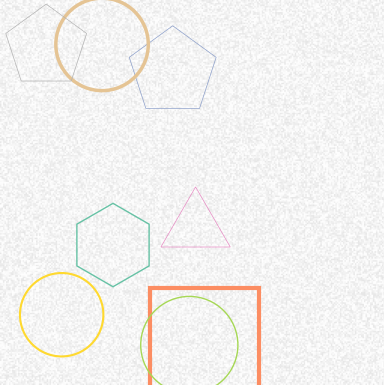[{"shape": "hexagon", "thickness": 1, "radius": 0.54, "center": [0.293, 0.364]}, {"shape": "square", "thickness": 3, "radius": 0.71, "center": [0.532, 0.112]}, {"shape": "pentagon", "thickness": 0.5, "radius": 0.59, "center": [0.449, 0.814]}, {"shape": "triangle", "thickness": 0.5, "radius": 0.52, "center": [0.508, 0.41]}, {"shape": "circle", "thickness": 1, "radius": 0.63, "center": [0.492, 0.104]}, {"shape": "circle", "thickness": 1.5, "radius": 0.54, "center": [0.16, 0.183]}, {"shape": "circle", "thickness": 2.5, "radius": 0.6, "center": [0.265, 0.885]}, {"shape": "pentagon", "thickness": 0.5, "radius": 0.55, "center": [0.12, 0.879]}]